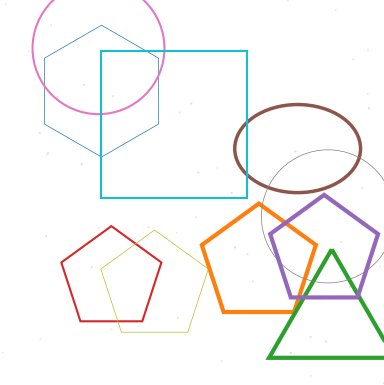[{"shape": "hexagon", "thickness": 0.5, "radius": 0.86, "center": [0.264, 0.763]}, {"shape": "pentagon", "thickness": 3, "radius": 0.78, "center": [0.672, 0.316]}, {"shape": "triangle", "thickness": 3, "radius": 0.94, "center": [0.862, 0.165]}, {"shape": "pentagon", "thickness": 1.5, "radius": 0.68, "center": [0.289, 0.276]}, {"shape": "pentagon", "thickness": 3, "radius": 0.74, "center": [0.842, 0.347]}, {"shape": "oval", "thickness": 2.5, "radius": 0.82, "center": [0.773, 0.614]}, {"shape": "circle", "thickness": 1.5, "radius": 0.86, "center": [0.256, 0.875]}, {"shape": "circle", "thickness": 0.5, "radius": 0.86, "center": [0.852, 0.438]}, {"shape": "pentagon", "thickness": 0.5, "radius": 0.73, "center": [0.401, 0.256]}, {"shape": "square", "thickness": 1.5, "radius": 0.95, "center": [0.452, 0.676]}]